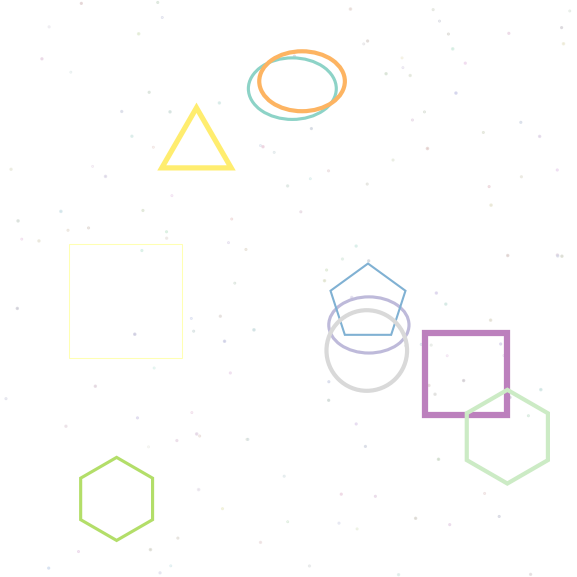[{"shape": "oval", "thickness": 1.5, "radius": 0.38, "center": [0.506, 0.846]}, {"shape": "square", "thickness": 0.5, "radius": 0.49, "center": [0.218, 0.478]}, {"shape": "oval", "thickness": 1.5, "radius": 0.35, "center": [0.639, 0.436]}, {"shape": "pentagon", "thickness": 1, "radius": 0.34, "center": [0.637, 0.475]}, {"shape": "oval", "thickness": 2, "radius": 0.37, "center": [0.523, 0.858]}, {"shape": "hexagon", "thickness": 1.5, "radius": 0.36, "center": [0.202, 0.135]}, {"shape": "circle", "thickness": 2, "radius": 0.35, "center": [0.635, 0.392]}, {"shape": "square", "thickness": 3, "radius": 0.36, "center": [0.806, 0.352]}, {"shape": "hexagon", "thickness": 2, "radius": 0.41, "center": [0.879, 0.243]}, {"shape": "triangle", "thickness": 2.5, "radius": 0.35, "center": [0.34, 0.743]}]